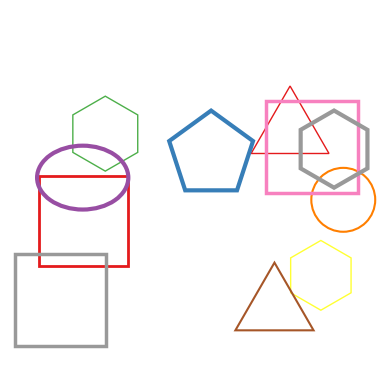[{"shape": "triangle", "thickness": 1, "radius": 0.58, "center": [0.753, 0.66]}, {"shape": "square", "thickness": 2, "radius": 0.58, "center": [0.218, 0.426]}, {"shape": "pentagon", "thickness": 3, "radius": 0.57, "center": [0.548, 0.598]}, {"shape": "hexagon", "thickness": 1, "radius": 0.49, "center": [0.273, 0.653]}, {"shape": "oval", "thickness": 3, "radius": 0.59, "center": [0.215, 0.539]}, {"shape": "circle", "thickness": 1.5, "radius": 0.41, "center": [0.892, 0.481]}, {"shape": "hexagon", "thickness": 1, "radius": 0.45, "center": [0.833, 0.285]}, {"shape": "triangle", "thickness": 1.5, "radius": 0.59, "center": [0.713, 0.201]}, {"shape": "square", "thickness": 2.5, "radius": 0.6, "center": [0.81, 0.618]}, {"shape": "square", "thickness": 2.5, "radius": 0.59, "center": [0.157, 0.221]}, {"shape": "hexagon", "thickness": 3, "radius": 0.5, "center": [0.868, 0.613]}]